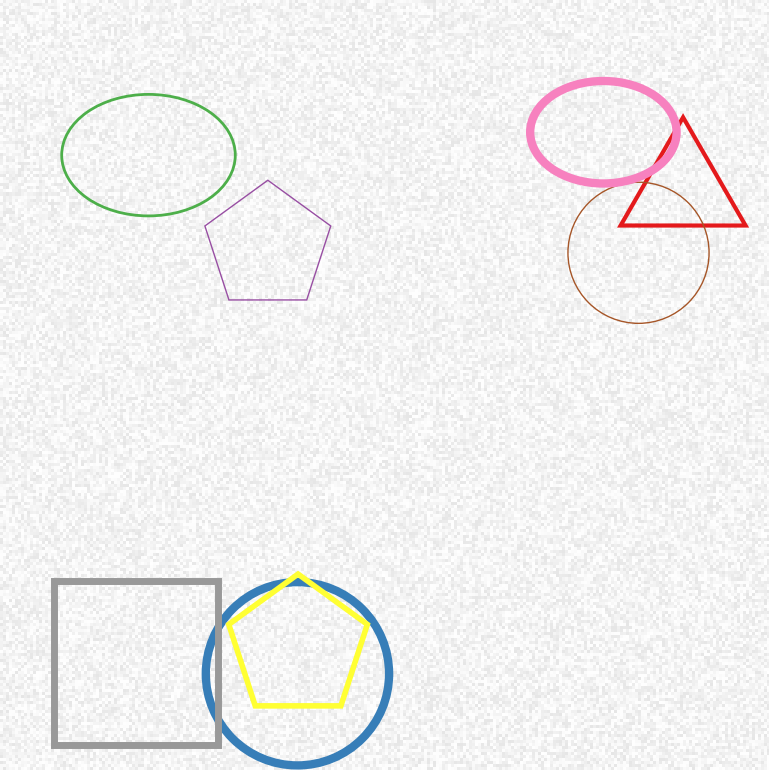[{"shape": "triangle", "thickness": 1.5, "radius": 0.47, "center": [0.887, 0.754]}, {"shape": "circle", "thickness": 3, "radius": 0.6, "center": [0.386, 0.125]}, {"shape": "oval", "thickness": 1, "radius": 0.56, "center": [0.193, 0.799]}, {"shape": "pentagon", "thickness": 0.5, "radius": 0.43, "center": [0.348, 0.68]}, {"shape": "pentagon", "thickness": 2, "radius": 0.47, "center": [0.387, 0.16]}, {"shape": "circle", "thickness": 0.5, "radius": 0.46, "center": [0.829, 0.672]}, {"shape": "oval", "thickness": 3, "radius": 0.48, "center": [0.784, 0.828]}, {"shape": "square", "thickness": 2.5, "radius": 0.53, "center": [0.177, 0.139]}]